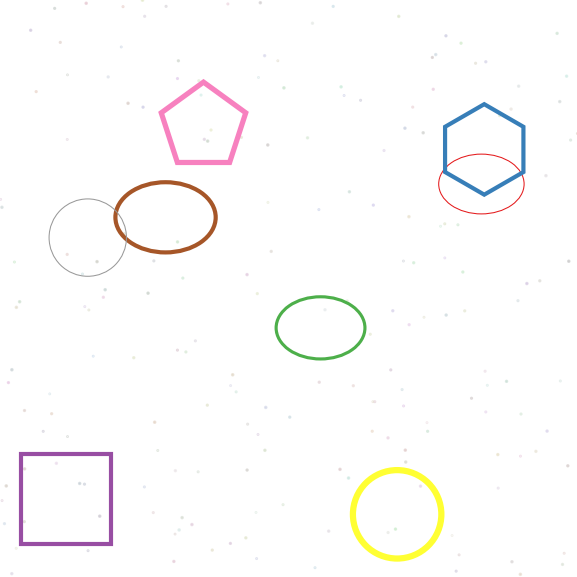[{"shape": "oval", "thickness": 0.5, "radius": 0.37, "center": [0.834, 0.68]}, {"shape": "hexagon", "thickness": 2, "radius": 0.39, "center": [0.839, 0.74]}, {"shape": "oval", "thickness": 1.5, "radius": 0.38, "center": [0.555, 0.431]}, {"shape": "square", "thickness": 2, "radius": 0.39, "center": [0.114, 0.135]}, {"shape": "circle", "thickness": 3, "radius": 0.38, "center": [0.688, 0.109]}, {"shape": "oval", "thickness": 2, "radius": 0.43, "center": [0.287, 0.623]}, {"shape": "pentagon", "thickness": 2.5, "radius": 0.38, "center": [0.352, 0.78]}, {"shape": "circle", "thickness": 0.5, "radius": 0.33, "center": [0.152, 0.588]}]